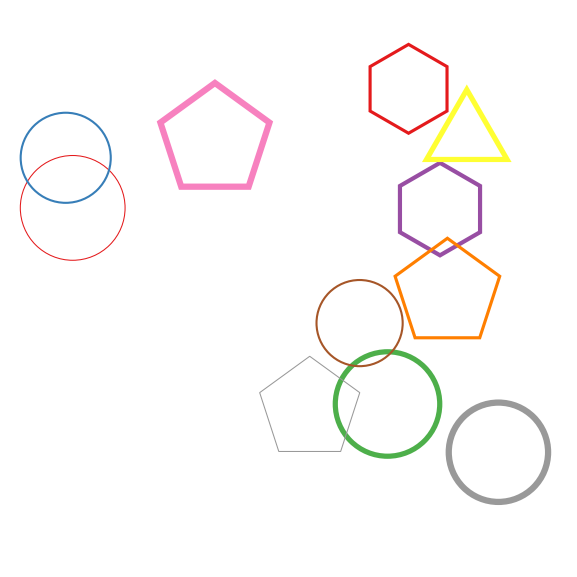[{"shape": "circle", "thickness": 0.5, "radius": 0.45, "center": [0.126, 0.639]}, {"shape": "hexagon", "thickness": 1.5, "radius": 0.38, "center": [0.707, 0.845]}, {"shape": "circle", "thickness": 1, "radius": 0.39, "center": [0.114, 0.726]}, {"shape": "circle", "thickness": 2.5, "radius": 0.45, "center": [0.671, 0.3]}, {"shape": "hexagon", "thickness": 2, "radius": 0.4, "center": [0.762, 0.637]}, {"shape": "pentagon", "thickness": 1.5, "radius": 0.48, "center": [0.775, 0.491]}, {"shape": "triangle", "thickness": 2.5, "radius": 0.4, "center": [0.808, 0.763]}, {"shape": "circle", "thickness": 1, "radius": 0.37, "center": [0.623, 0.44]}, {"shape": "pentagon", "thickness": 3, "radius": 0.5, "center": [0.372, 0.756]}, {"shape": "circle", "thickness": 3, "radius": 0.43, "center": [0.863, 0.216]}, {"shape": "pentagon", "thickness": 0.5, "radius": 0.46, "center": [0.536, 0.291]}]